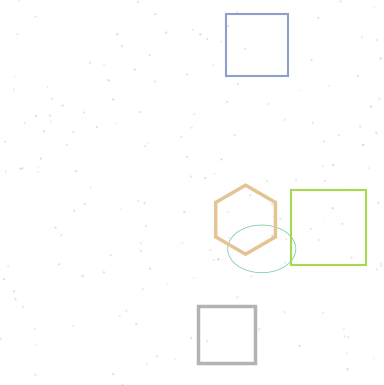[{"shape": "oval", "thickness": 0.5, "radius": 0.44, "center": [0.68, 0.354]}, {"shape": "square", "thickness": 1.5, "radius": 0.4, "center": [0.667, 0.883]}, {"shape": "square", "thickness": 1.5, "radius": 0.49, "center": [0.853, 0.408]}, {"shape": "hexagon", "thickness": 2.5, "radius": 0.45, "center": [0.638, 0.429]}, {"shape": "square", "thickness": 2.5, "radius": 0.37, "center": [0.589, 0.131]}]